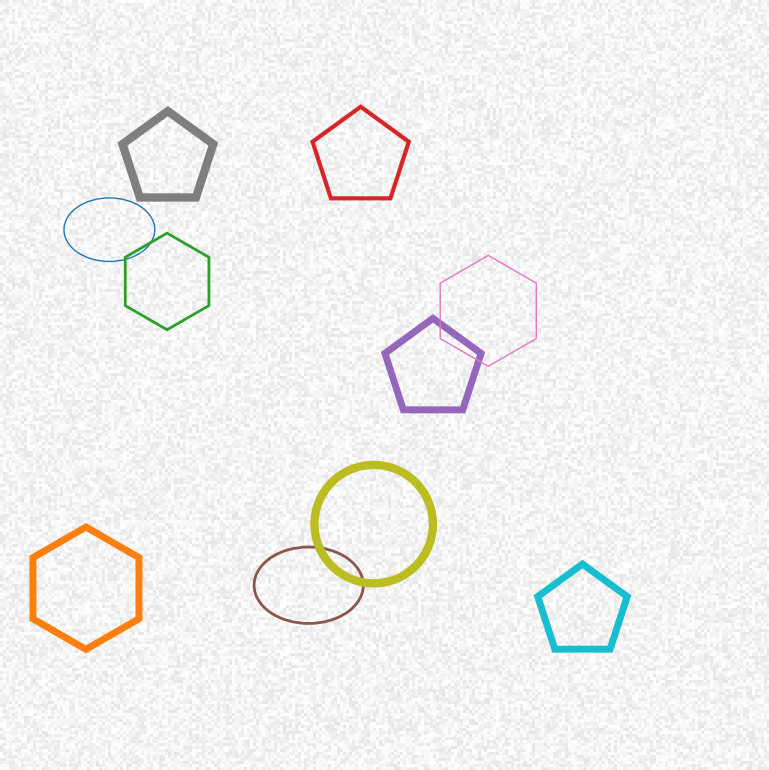[{"shape": "oval", "thickness": 0.5, "radius": 0.29, "center": [0.142, 0.702]}, {"shape": "hexagon", "thickness": 2.5, "radius": 0.4, "center": [0.112, 0.236]}, {"shape": "hexagon", "thickness": 1, "radius": 0.31, "center": [0.217, 0.635]}, {"shape": "pentagon", "thickness": 1.5, "radius": 0.33, "center": [0.468, 0.796]}, {"shape": "pentagon", "thickness": 2.5, "radius": 0.33, "center": [0.562, 0.521]}, {"shape": "oval", "thickness": 1, "radius": 0.35, "center": [0.401, 0.24]}, {"shape": "hexagon", "thickness": 0.5, "radius": 0.36, "center": [0.634, 0.596]}, {"shape": "pentagon", "thickness": 3, "radius": 0.31, "center": [0.218, 0.794]}, {"shape": "circle", "thickness": 3, "radius": 0.38, "center": [0.485, 0.319]}, {"shape": "pentagon", "thickness": 2.5, "radius": 0.31, "center": [0.756, 0.206]}]